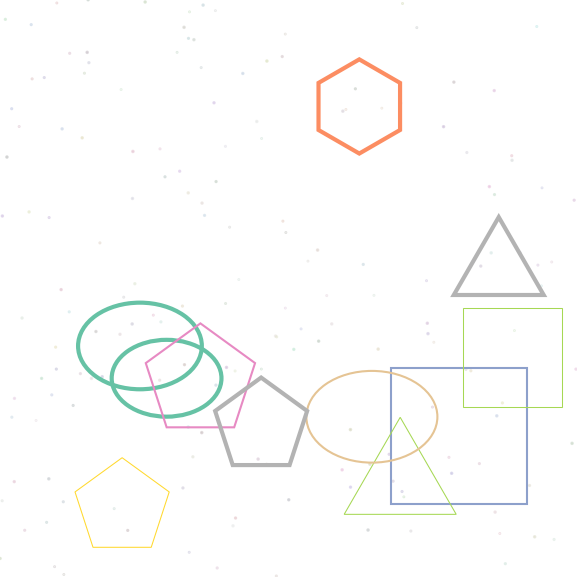[{"shape": "oval", "thickness": 2, "radius": 0.54, "center": [0.242, 0.4]}, {"shape": "oval", "thickness": 2, "radius": 0.48, "center": [0.288, 0.344]}, {"shape": "hexagon", "thickness": 2, "radius": 0.41, "center": [0.622, 0.815]}, {"shape": "square", "thickness": 1, "radius": 0.59, "center": [0.795, 0.244]}, {"shape": "pentagon", "thickness": 1, "radius": 0.5, "center": [0.347, 0.34]}, {"shape": "square", "thickness": 0.5, "radius": 0.43, "center": [0.887, 0.38]}, {"shape": "triangle", "thickness": 0.5, "radius": 0.56, "center": [0.693, 0.164]}, {"shape": "pentagon", "thickness": 0.5, "radius": 0.43, "center": [0.211, 0.121]}, {"shape": "oval", "thickness": 1, "radius": 0.57, "center": [0.644, 0.277]}, {"shape": "pentagon", "thickness": 2, "radius": 0.42, "center": [0.452, 0.262]}, {"shape": "triangle", "thickness": 2, "radius": 0.45, "center": [0.864, 0.533]}]